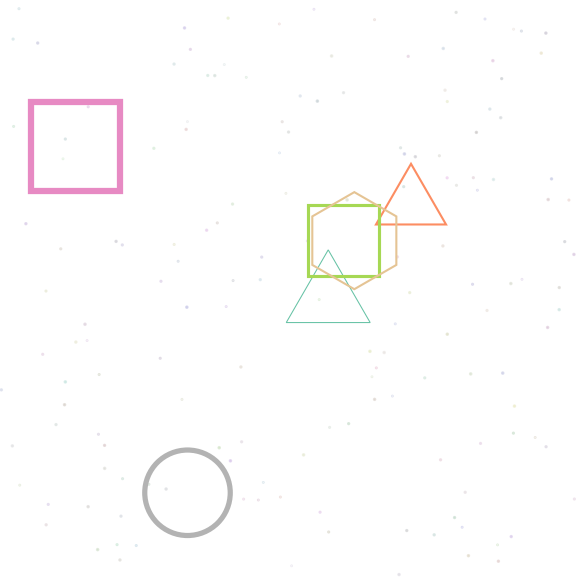[{"shape": "triangle", "thickness": 0.5, "radius": 0.42, "center": [0.568, 0.483]}, {"shape": "triangle", "thickness": 1, "radius": 0.35, "center": [0.712, 0.645]}, {"shape": "square", "thickness": 3, "radius": 0.39, "center": [0.131, 0.745]}, {"shape": "square", "thickness": 1.5, "radius": 0.31, "center": [0.595, 0.583]}, {"shape": "hexagon", "thickness": 1, "radius": 0.42, "center": [0.614, 0.582]}, {"shape": "circle", "thickness": 2.5, "radius": 0.37, "center": [0.325, 0.146]}]